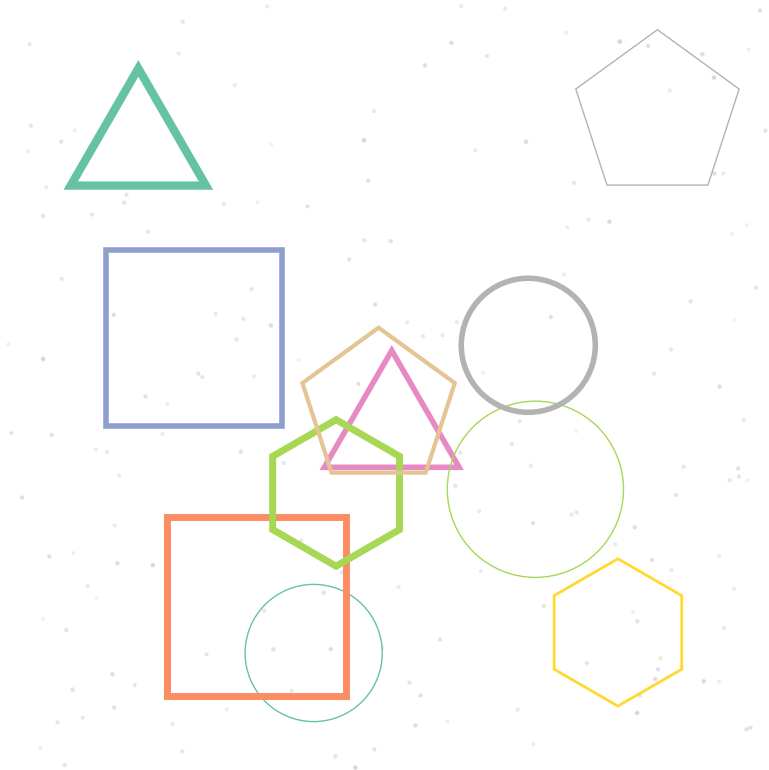[{"shape": "circle", "thickness": 0.5, "radius": 0.45, "center": [0.407, 0.152]}, {"shape": "triangle", "thickness": 3, "radius": 0.51, "center": [0.18, 0.81]}, {"shape": "square", "thickness": 2.5, "radius": 0.58, "center": [0.333, 0.212]}, {"shape": "square", "thickness": 2, "radius": 0.57, "center": [0.252, 0.561]}, {"shape": "triangle", "thickness": 2, "radius": 0.51, "center": [0.509, 0.444]}, {"shape": "hexagon", "thickness": 2.5, "radius": 0.48, "center": [0.436, 0.36]}, {"shape": "circle", "thickness": 0.5, "radius": 0.57, "center": [0.695, 0.365]}, {"shape": "hexagon", "thickness": 1, "radius": 0.48, "center": [0.803, 0.179]}, {"shape": "pentagon", "thickness": 1.5, "radius": 0.52, "center": [0.492, 0.47]}, {"shape": "circle", "thickness": 2, "radius": 0.44, "center": [0.686, 0.552]}, {"shape": "pentagon", "thickness": 0.5, "radius": 0.56, "center": [0.854, 0.85]}]